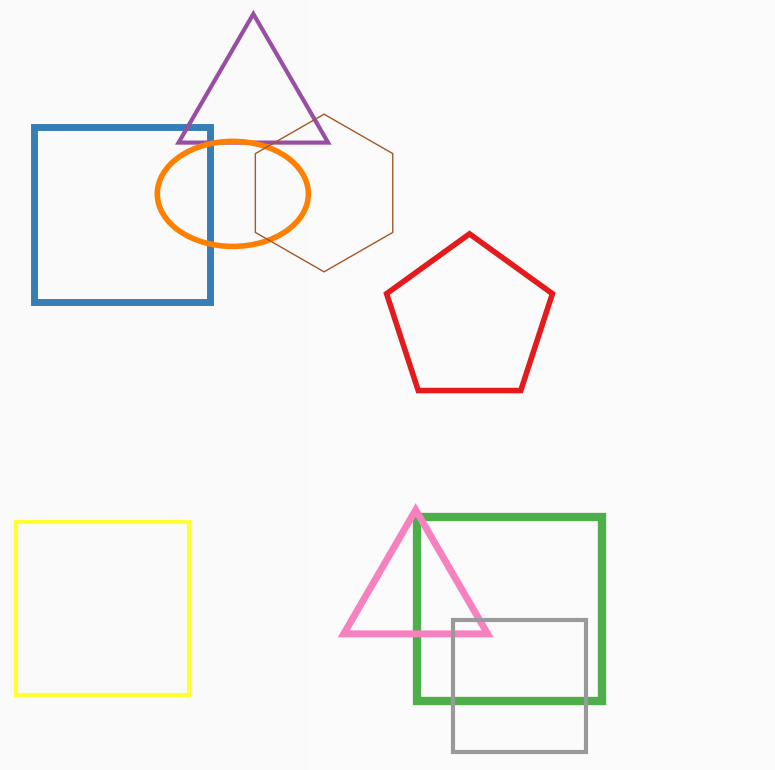[{"shape": "pentagon", "thickness": 2, "radius": 0.56, "center": [0.606, 0.584]}, {"shape": "square", "thickness": 2.5, "radius": 0.57, "center": [0.158, 0.721]}, {"shape": "square", "thickness": 3, "radius": 0.6, "center": [0.657, 0.209]}, {"shape": "triangle", "thickness": 1.5, "radius": 0.56, "center": [0.327, 0.871]}, {"shape": "oval", "thickness": 2, "radius": 0.49, "center": [0.3, 0.748]}, {"shape": "square", "thickness": 1.5, "radius": 0.56, "center": [0.132, 0.21]}, {"shape": "hexagon", "thickness": 0.5, "radius": 0.51, "center": [0.418, 0.749]}, {"shape": "triangle", "thickness": 2.5, "radius": 0.54, "center": [0.536, 0.23]}, {"shape": "square", "thickness": 1.5, "radius": 0.43, "center": [0.67, 0.109]}]